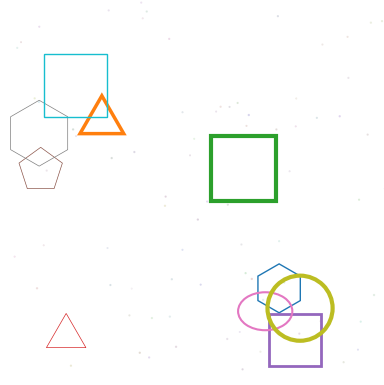[{"shape": "hexagon", "thickness": 1, "radius": 0.32, "center": [0.725, 0.251]}, {"shape": "triangle", "thickness": 2.5, "radius": 0.33, "center": [0.265, 0.686]}, {"shape": "square", "thickness": 3, "radius": 0.42, "center": [0.632, 0.563]}, {"shape": "triangle", "thickness": 0.5, "radius": 0.3, "center": [0.172, 0.127]}, {"shape": "square", "thickness": 2, "radius": 0.33, "center": [0.766, 0.117]}, {"shape": "pentagon", "thickness": 0.5, "radius": 0.3, "center": [0.106, 0.558]}, {"shape": "oval", "thickness": 1.5, "radius": 0.35, "center": [0.689, 0.192]}, {"shape": "hexagon", "thickness": 0.5, "radius": 0.43, "center": [0.102, 0.654]}, {"shape": "circle", "thickness": 3, "radius": 0.42, "center": [0.779, 0.199]}, {"shape": "square", "thickness": 1, "radius": 0.41, "center": [0.196, 0.778]}]